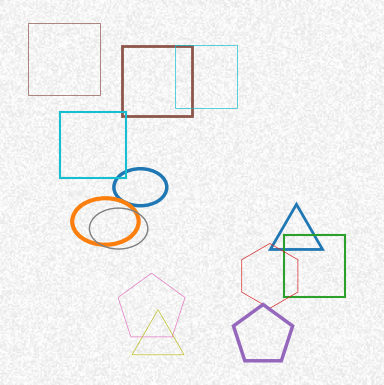[{"shape": "oval", "thickness": 2.5, "radius": 0.34, "center": [0.365, 0.514]}, {"shape": "triangle", "thickness": 2, "radius": 0.39, "center": [0.77, 0.391]}, {"shape": "oval", "thickness": 3, "radius": 0.43, "center": [0.274, 0.425]}, {"shape": "square", "thickness": 1.5, "radius": 0.4, "center": [0.817, 0.309]}, {"shape": "hexagon", "thickness": 0.5, "radius": 0.42, "center": [0.701, 0.283]}, {"shape": "pentagon", "thickness": 2.5, "radius": 0.4, "center": [0.683, 0.128]}, {"shape": "square", "thickness": 2, "radius": 0.45, "center": [0.409, 0.789]}, {"shape": "square", "thickness": 0.5, "radius": 0.47, "center": [0.167, 0.846]}, {"shape": "pentagon", "thickness": 0.5, "radius": 0.46, "center": [0.394, 0.199]}, {"shape": "oval", "thickness": 1, "radius": 0.38, "center": [0.308, 0.406]}, {"shape": "triangle", "thickness": 0.5, "radius": 0.39, "center": [0.411, 0.118]}, {"shape": "square", "thickness": 1.5, "radius": 0.43, "center": [0.241, 0.624]}, {"shape": "square", "thickness": 0.5, "radius": 0.41, "center": [0.535, 0.801]}]